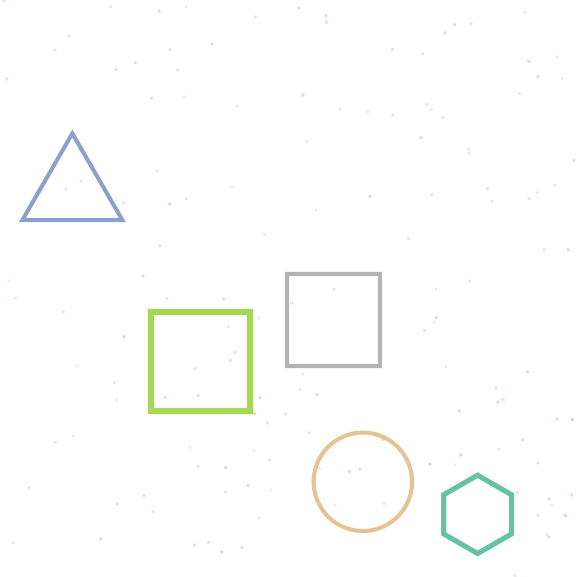[{"shape": "hexagon", "thickness": 2.5, "radius": 0.34, "center": [0.827, 0.108]}, {"shape": "triangle", "thickness": 2, "radius": 0.5, "center": [0.125, 0.668]}, {"shape": "square", "thickness": 3, "radius": 0.43, "center": [0.348, 0.373]}, {"shape": "circle", "thickness": 2, "radius": 0.43, "center": [0.628, 0.165]}, {"shape": "square", "thickness": 2, "radius": 0.4, "center": [0.578, 0.445]}]